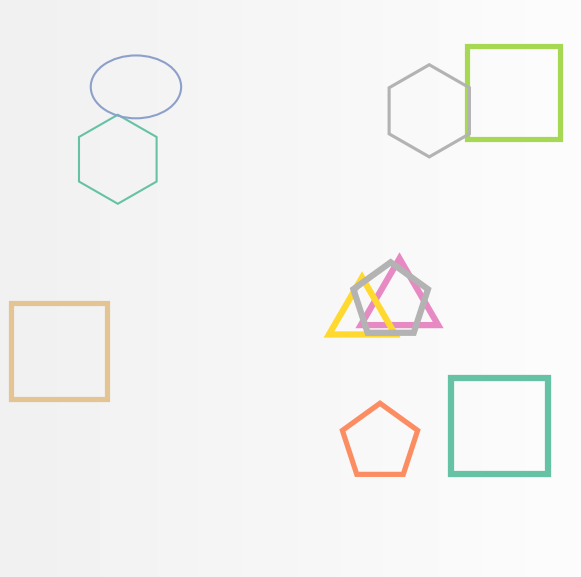[{"shape": "hexagon", "thickness": 1, "radius": 0.39, "center": [0.203, 0.723]}, {"shape": "square", "thickness": 3, "radius": 0.41, "center": [0.859, 0.261]}, {"shape": "pentagon", "thickness": 2.5, "radius": 0.34, "center": [0.654, 0.233]}, {"shape": "oval", "thickness": 1, "radius": 0.39, "center": [0.234, 0.849]}, {"shape": "triangle", "thickness": 3, "radius": 0.38, "center": [0.687, 0.475]}, {"shape": "square", "thickness": 2.5, "radius": 0.4, "center": [0.884, 0.839]}, {"shape": "triangle", "thickness": 3, "radius": 0.33, "center": [0.623, 0.453]}, {"shape": "square", "thickness": 2.5, "radius": 0.41, "center": [0.102, 0.392]}, {"shape": "hexagon", "thickness": 1.5, "radius": 0.4, "center": [0.739, 0.807]}, {"shape": "pentagon", "thickness": 3, "radius": 0.34, "center": [0.672, 0.477]}]